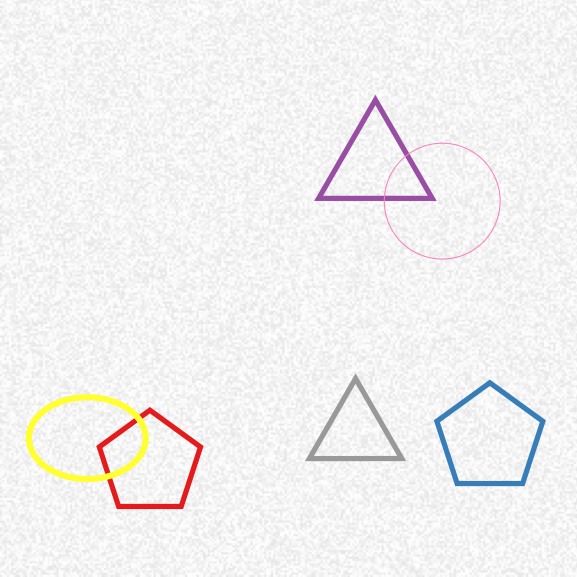[{"shape": "pentagon", "thickness": 2.5, "radius": 0.46, "center": [0.26, 0.197]}, {"shape": "pentagon", "thickness": 2.5, "radius": 0.48, "center": [0.848, 0.24]}, {"shape": "triangle", "thickness": 2.5, "radius": 0.57, "center": [0.65, 0.712]}, {"shape": "oval", "thickness": 3, "radius": 0.51, "center": [0.151, 0.24]}, {"shape": "circle", "thickness": 0.5, "radius": 0.5, "center": [0.766, 0.651]}, {"shape": "triangle", "thickness": 2.5, "radius": 0.46, "center": [0.616, 0.251]}]